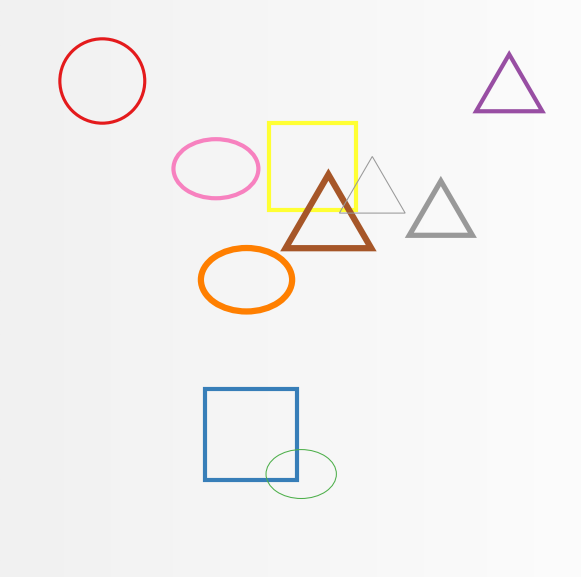[{"shape": "circle", "thickness": 1.5, "radius": 0.37, "center": [0.176, 0.859]}, {"shape": "square", "thickness": 2, "radius": 0.39, "center": [0.432, 0.247]}, {"shape": "oval", "thickness": 0.5, "radius": 0.3, "center": [0.518, 0.178]}, {"shape": "triangle", "thickness": 2, "radius": 0.33, "center": [0.876, 0.839]}, {"shape": "oval", "thickness": 3, "radius": 0.39, "center": [0.424, 0.515]}, {"shape": "square", "thickness": 2, "radius": 0.37, "center": [0.538, 0.711]}, {"shape": "triangle", "thickness": 3, "radius": 0.43, "center": [0.565, 0.612]}, {"shape": "oval", "thickness": 2, "radius": 0.37, "center": [0.371, 0.707]}, {"shape": "triangle", "thickness": 0.5, "radius": 0.33, "center": [0.64, 0.663]}, {"shape": "triangle", "thickness": 2.5, "radius": 0.31, "center": [0.758, 0.623]}]